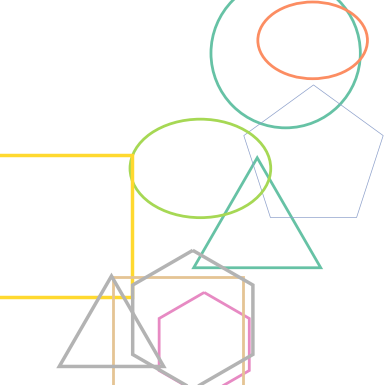[{"shape": "triangle", "thickness": 2, "radius": 0.95, "center": [0.668, 0.4]}, {"shape": "circle", "thickness": 2, "radius": 0.97, "center": [0.742, 0.862]}, {"shape": "oval", "thickness": 2, "radius": 0.71, "center": [0.812, 0.895]}, {"shape": "pentagon", "thickness": 0.5, "radius": 0.95, "center": [0.814, 0.589]}, {"shape": "hexagon", "thickness": 2, "radius": 0.68, "center": [0.53, 0.105]}, {"shape": "oval", "thickness": 2, "radius": 0.91, "center": [0.52, 0.563]}, {"shape": "square", "thickness": 2.5, "radius": 0.92, "center": [0.158, 0.412]}, {"shape": "square", "thickness": 2, "radius": 0.84, "center": [0.462, 0.112]}, {"shape": "triangle", "thickness": 2.5, "radius": 0.78, "center": [0.29, 0.126]}, {"shape": "hexagon", "thickness": 2.5, "radius": 0.9, "center": [0.501, 0.169]}]